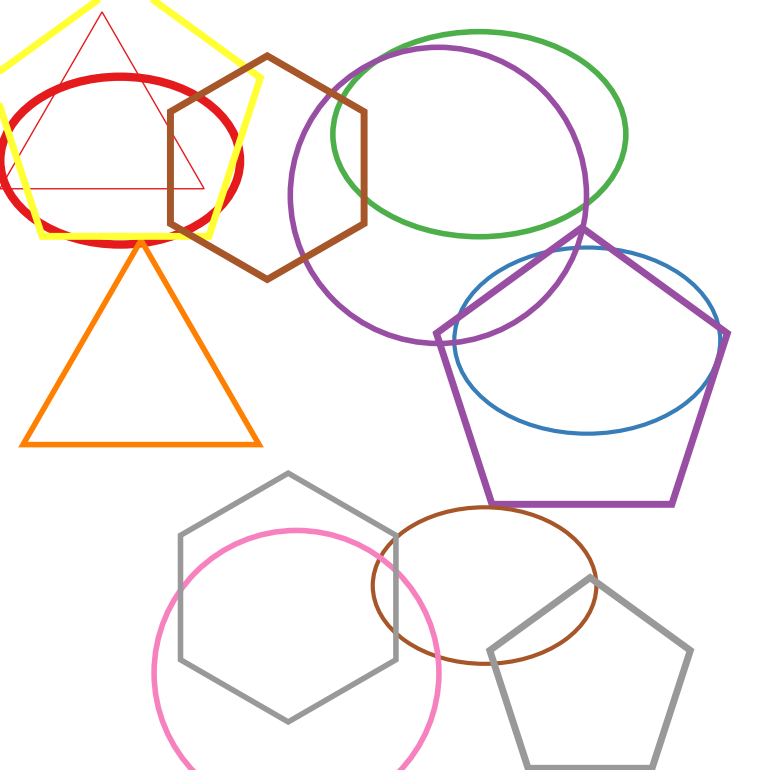[{"shape": "triangle", "thickness": 0.5, "radius": 0.77, "center": [0.133, 0.831]}, {"shape": "oval", "thickness": 3, "radius": 0.78, "center": [0.156, 0.791]}, {"shape": "oval", "thickness": 1.5, "radius": 0.86, "center": [0.763, 0.558]}, {"shape": "oval", "thickness": 2, "radius": 0.95, "center": [0.623, 0.826]}, {"shape": "circle", "thickness": 2, "radius": 0.96, "center": [0.569, 0.746]}, {"shape": "pentagon", "thickness": 2.5, "radius": 0.99, "center": [0.756, 0.506]}, {"shape": "triangle", "thickness": 2, "radius": 0.88, "center": [0.183, 0.511]}, {"shape": "pentagon", "thickness": 2.5, "radius": 0.92, "center": [0.163, 0.842]}, {"shape": "hexagon", "thickness": 2.5, "radius": 0.73, "center": [0.347, 0.782]}, {"shape": "oval", "thickness": 1.5, "radius": 0.73, "center": [0.629, 0.24]}, {"shape": "circle", "thickness": 2, "radius": 0.92, "center": [0.385, 0.126]}, {"shape": "hexagon", "thickness": 2, "radius": 0.81, "center": [0.374, 0.224]}, {"shape": "pentagon", "thickness": 2.5, "radius": 0.68, "center": [0.766, 0.113]}]